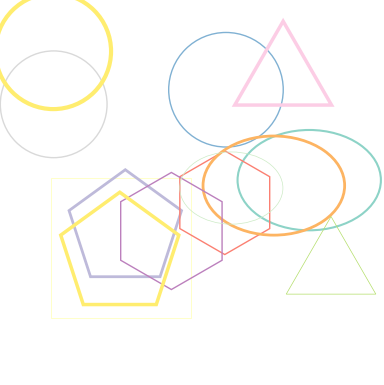[{"shape": "oval", "thickness": 1.5, "radius": 0.93, "center": [0.803, 0.532]}, {"shape": "square", "thickness": 0.5, "radius": 0.91, "center": [0.315, 0.357]}, {"shape": "pentagon", "thickness": 2, "radius": 0.77, "center": [0.325, 0.406]}, {"shape": "hexagon", "thickness": 1, "radius": 0.67, "center": [0.584, 0.474]}, {"shape": "circle", "thickness": 1, "radius": 0.74, "center": [0.587, 0.767]}, {"shape": "oval", "thickness": 2, "radius": 0.92, "center": [0.711, 0.518]}, {"shape": "triangle", "thickness": 0.5, "radius": 0.67, "center": [0.86, 0.303]}, {"shape": "triangle", "thickness": 2.5, "radius": 0.73, "center": [0.735, 0.8]}, {"shape": "circle", "thickness": 1, "radius": 0.69, "center": [0.139, 0.729]}, {"shape": "hexagon", "thickness": 1, "radius": 0.76, "center": [0.445, 0.4]}, {"shape": "oval", "thickness": 0.5, "radius": 0.67, "center": [0.601, 0.512]}, {"shape": "pentagon", "thickness": 2.5, "radius": 0.81, "center": [0.311, 0.339]}, {"shape": "circle", "thickness": 3, "radius": 0.75, "center": [0.138, 0.867]}]